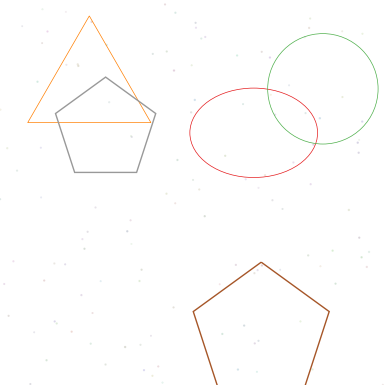[{"shape": "oval", "thickness": 0.5, "radius": 0.83, "center": [0.659, 0.655]}, {"shape": "circle", "thickness": 0.5, "radius": 0.72, "center": [0.839, 0.769]}, {"shape": "triangle", "thickness": 0.5, "radius": 0.92, "center": [0.232, 0.774]}, {"shape": "pentagon", "thickness": 1, "radius": 0.93, "center": [0.679, 0.133]}, {"shape": "pentagon", "thickness": 1, "radius": 0.68, "center": [0.274, 0.663]}]